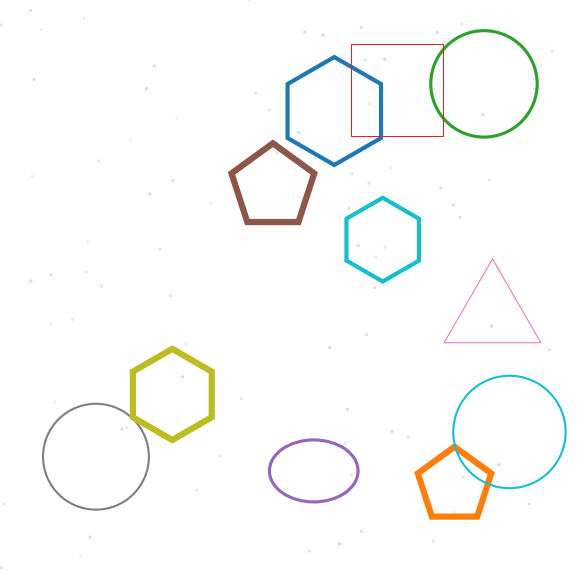[{"shape": "hexagon", "thickness": 2, "radius": 0.47, "center": [0.579, 0.807]}, {"shape": "pentagon", "thickness": 3, "radius": 0.33, "center": [0.787, 0.159]}, {"shape": "circle", "thickness": 1.5, "radius": 0.46, "center": [0.838, 0.854]}, {"shape": "square", "thickness": 0.5, "radius": 0.4, "center": [0.687, 0.843]}, {"shape": "oval", "thickness": 1.5, "radius": 0.38, "center": [0.543, 0.184]}, {"shape": "pentagon", "thickness": 3, "radius": 0.38, "center": [0.473, 0.676]}, {"shape": "triangle", "thickness": 0.5, "radius": 0.48, "center": [0.853, 0.454]}, {"shape": "circle", "thickness": 1, "radius": 0.46, "center": [0.166, 0.208]}, {"shape": "hexagon", "thickness": 3, "radius": 0.39, "center": [0.298, 0.316]}, {"shape": "hexagon", "thickness": 2, "radius": 0.36, "center": [0.663, 0.584]}, {"shape": "circle", "thickness": 1, "radius": 0.49, "center": [0.882, 0.251]}]